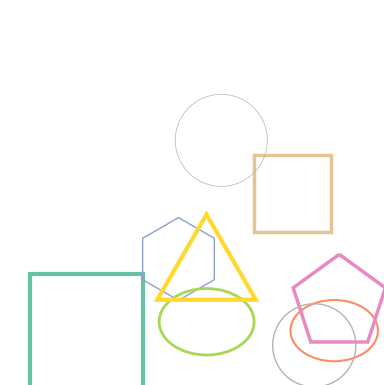[{"shape": "square", "thickness": 3, "radius": 0.73, "center": [0.226, 0.143]}, {"shape": "oval", "thickness": 1.5, "radius": 0.57, "center": [0.868, 0.141]}, {"shape": "hexagon", "thickness": 1, "radius": 0.54, "center": [0.464, 0.327]}, {"shape": "pentagon", "thickness": 2.5, "radius": 0.63, "center": [0.881, 0.213]}, {"shape": "oval", "thickness": 2, "radius": 0.62, "center": [0.537, 0.164]}, {"shape": "triangle", "thickness": 3, "radius": 0.74, "center": [0.536, 0.295]}, {"shape": "square", "thickness": 2.5, "radius": 0.5, "center": [0.759, 0.498]}, {"shape": "circle", "thickness": 0.5, "radius": 0.6, "center": [0.575, 0.635]}, {"shape": "circle", "thickness": 1, "radius": 0.54, "center": [0.816, 0.103]}]